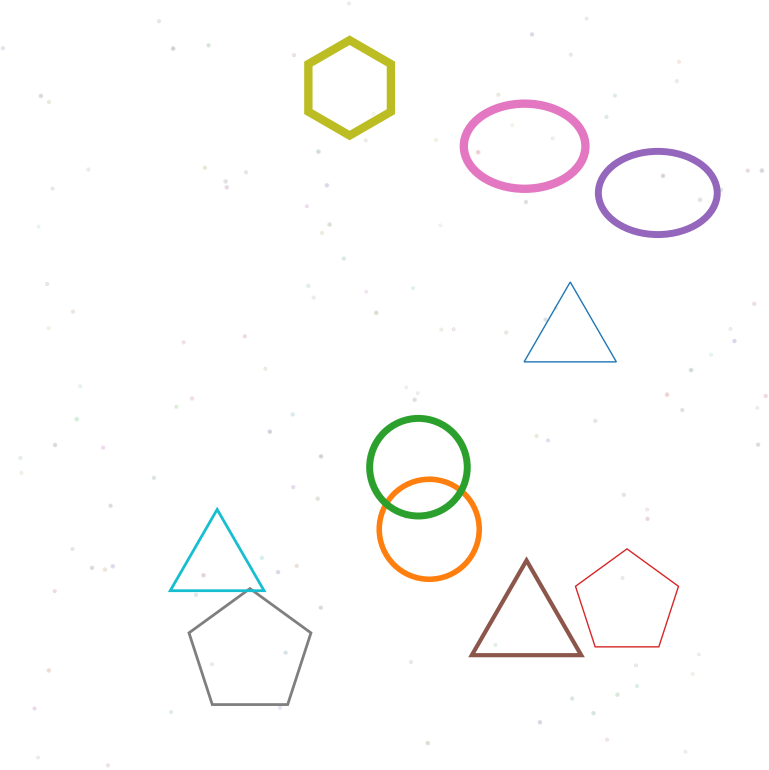[{"shape": "triangle", "thickness": 0.5, "radius": 0.35, "center": [0.741, 0.565]}, {"shape": "circle", "thickness": 2, "radius": 0.32, "center": [0.557, 0.313]}, {"shape": "circle", "thickness": 2.5, "radius": 0.32, "center": [0.543, 0.393]}, {"shape": "pentagon", "thickness": 0.5, "radius": 0.35, "center": [0.814, 0.217]}, {"shape": "oval", "thickness": 2.5, "radius": 0.39, "center": [0.854, 0.749]}, {"shape": "triangle", "thickness": 1.5, "radius": 0.41, "center": [0.684, 0.19]}, {"shape": "oval", "thickness": 3, "radius": 0.39, "center": [0.681, 0.81]}, {"shape": "pentagon", "thickness": 1, "radius": 0.42, "center": [0.325, 0.152]}, {"shape": "hexagon", "thickness": 3, "radius": 0.31, "center": [0.454, 0.886]}, {"shape": "triangle", "thickness": 1, "radius": 0.35, "center": [0.282, 0.268]}]